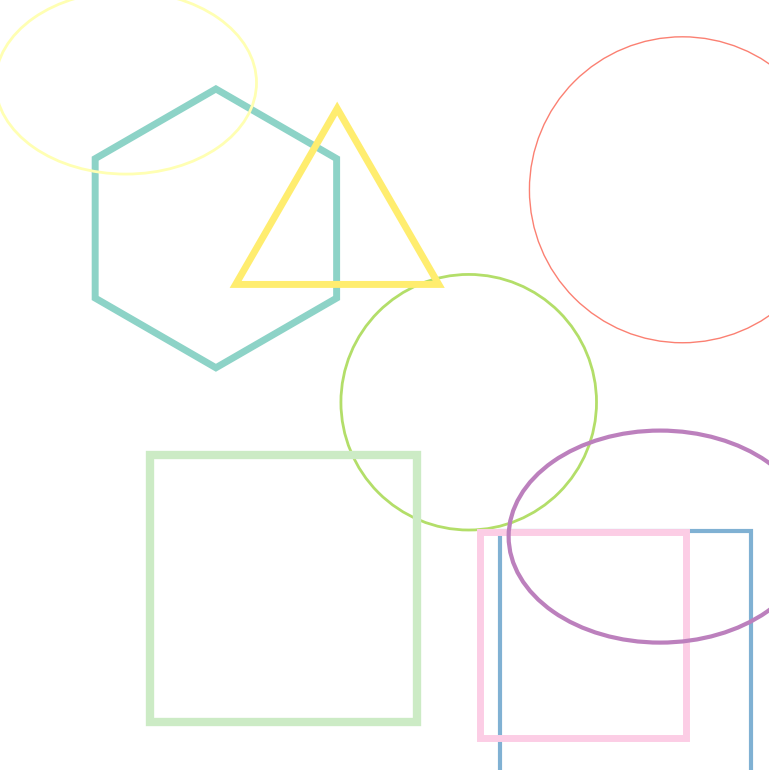[{"shape": "hexagon", "thickness": 2.5, "radius": 0.91, "center": [0.28, 0.703]}, {"shape": "oval", "thickness": 1, "radius": 0.85, "center": [0.164, 0.893]}, {"shape": "circle", "thickness": 0.5, "radius": 0.99, "center": [0.886, 0.754]}, {"shape": "square", "thickness": 1.5, "radius": 0.81, "center": [0.812, 0.148]}, {"shape": "circle", "thickness": 1, "radius": 0.83, "center": [0.609, 0.478]}, {"shape": "square", "thickness": 2.5, "radius": 0.67, "center": [0.758, 0.175]}, {"shape": "oval", "thickness": 1.5, "radius": 0.98, "center": [0.857, 0.303]}, {"shape": "square", "thickness": 3, "radius": 0.87, "center": [0.368, 0.236]}, {"shape": "triangle", "thickness": 2.5, "radius": 0.76, "center": [0.438, 0.707]}]